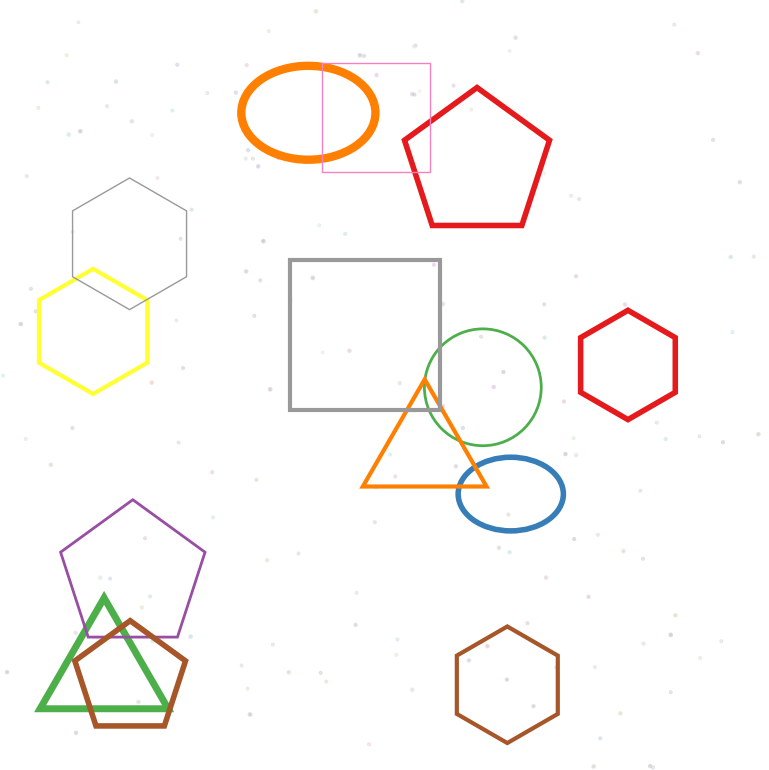[{"shape": "hexagon", "thickness": 2, "radius": 0.35, "center": [0.816, 0.526]}, {"shape": "pentagon", "thickness": 2, "radius": 0.5, "center": [0.62, 0.787]}, {"shape": "oval", "thickness": 2, "radius": 0.34, "center": [0.663, 0.358]}, {"shape": "circle", "thickness": 1, "radius": 0.38, "center": [0.627, 0.497]}, {"shape": "triangle", "thickness": 2.5, "radius": 0.48, "center": [0.135, 0.128]}, {"shape": "pentagon", "thickness": 1, "radius": 0.49, "center": [0.172, 0.252]}, {"shape": "oval", "thickness": 3, "radius": 0.44, "center": [0.4, 0.854]}, {"shape": "triangle", "thickness": 1.5, "radius": 0.46, "center": [0.552, 0.415]}, {"shape": "hexagon", "thickness": 1.5, "radius": 0.41, "center": [0.121, 0.57]}, {"shape": "pentagon", "thickness": 2, "radius": 0.38, "center": [0.169, 0.118]}, {"shape": "hexagon", "thickness": 1.5, "radius": 0.38, "center": [0.659, 0.111]}, {"shape": "square", "thickness": 0.5, "radius": 0.35, "center": [0.488, 0.847]}, {"shape": "square", "thickness": 1.5, "radius": 0.49, "center": [0.474, 0.565]}, {"shape": "hexagon", "thickness": 0.5, "radius": 0.43, "center": [0.168, 0.683]}]